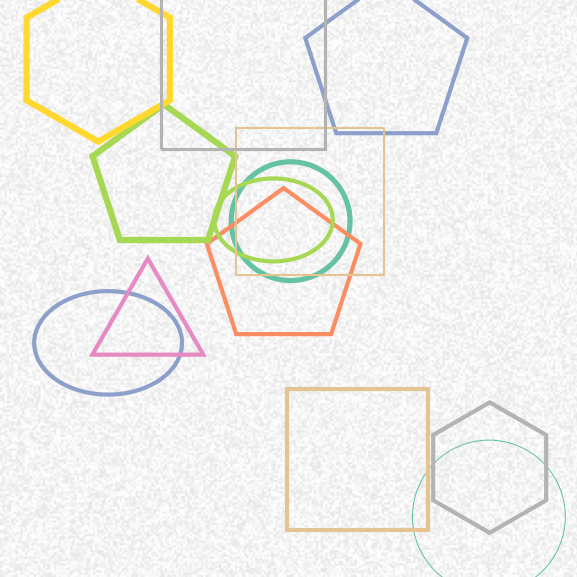[{"shape": "circle", "thickness": 0.5, "radius": 0.66, "center": [0.847, 0.105]}, {"shape": "circle", "thickness": 2.5, "radius": 0.51, "center": [0.503, 0.616]}, {"shape": "pentagon", "thickness": 2, "radius": 0.7, "center": [0.491, 0.534]}, {"shape": "oval", "thickness": 2, "radius": 0.64, "center": [0.187, 0.405]}, {"shape": "pentagon", "thickness": 2, "radius": 0.74, "center": [0.669, 0.888]}, {"shape": "triangle", "thickness": 2, "radius": 0.56, "center": [0.256, 0.44]}, {"shape": "oval", "thickness": 2, "radius": 0.51, "center": [0.474, 0.618]}, {"shape": "pentagon", "thickness": 3, "radius": 0.65, "center": [0.284, 0.689]}, {"shape": "hexagon", "thickness": 3, "radius": 0.72, "center": [0.17, 0.897]}, {"shape": "square", "thickness": 1, "radius": 0.64, "center": [0.537, 0.65]}, {"shape": "square", "thickness": 2, "radius": 0.61, "center": [0.619, 0.204]}, {"shape": "square", "thickness": 1.5, "radius": 0.71, "center": [0.42, 0.884]}, {"shape": "hexagon", "thickness": 2, "radius": 0.56, "center": [0.848, 0.189]}]